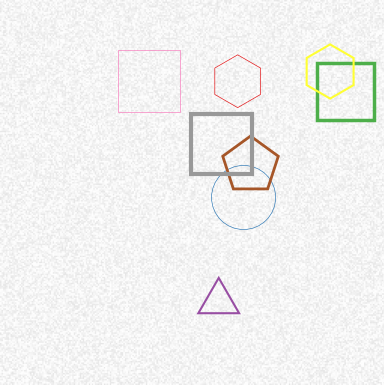[{"shape": "hexagon", "thickness": 0.5, "radius": 0.34, "center": [0.617, 0.789]}, {"shape": "circle", "thickness": 0.5, "radius": 0.42, "center": [0.633, 0.487]}, {"shape": "square", "thickness": 2.5, "radius": 0.37, "center": [0.897, 0.762]}, {"shape": "triangle", "thickness": 1.5, "radius": 0.31, "center": [0.568, 0.217]}, {"shape": "hexagon", "thickness": 1.5, "radius": 0.35, "center": [0.857, 0.814]}, {"shape": "pentagon", "thickness": 2, "radius": 0.38, "center": [0.651, 0.571]}, {"shape": "square", "thickness": 0.5, "radius": 0.4, "center": [0.388, 0.789]}, {"shape": "square", "thickness": 3, "radius": 0.4, "center": [0.575, 0.626]}]